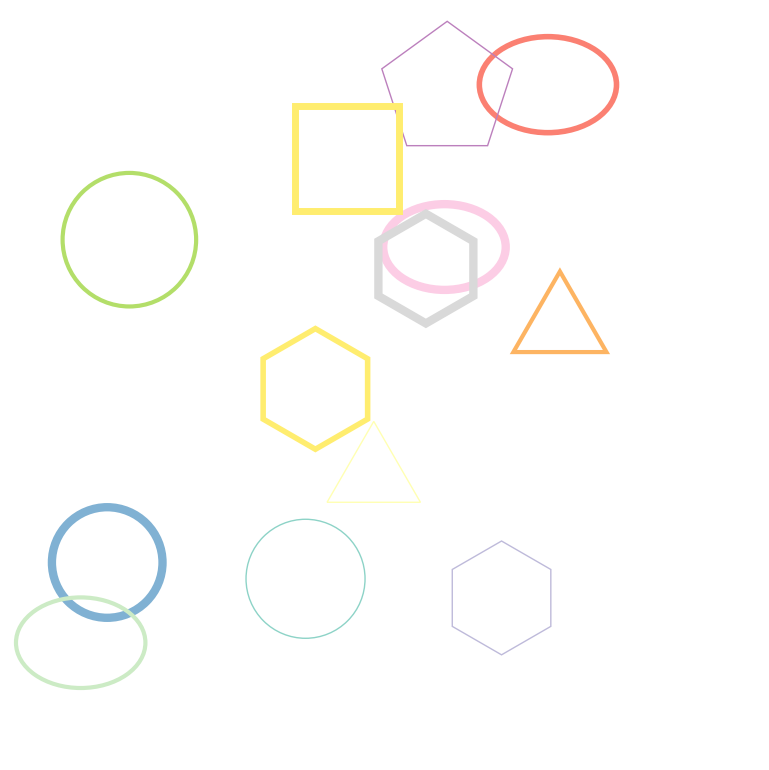[{"shape": "circle", "thickness": 0.5, "radius": 0.39, "center": [0.397, 0.248]}, {"shape": "triangle", "thickness": 0.5, "radius": 0.35, "center": [0.485, 0.383]}, {"shape": "hexagon", "thickness": 0.5, "radius": 0.37, "center": [0.651, 0.223]}, {"shape": "oval", "thickness": 2, "radius": 0.45, "center": [0.712, 0.89]}, {"shape": "circle", "thickness": 3, "radius": 0.36, "center": [0.139, 0.269]}, {"shape": "triangle", "thickness": 1.5, "radius": 0.35, "center": [0.727, 0.578]}, {"shape": "circle", "thickness": 1.5, "radius": 0.43, "center": [0.168, 0.689]}, {"shape": "oval", "thickness": 3, "radius": 0.4, "center": [0.577, 0.679]}, {"shape": "hexagon", "thickness": 3, "radius": 0.36, "center": [0.553, 0.651]}, {"shape": "pentagon", "thickness": 0.5, "radius": 0.45, "center": [0.581, 0.883]}, {"shape": "oval", "thickness": 1.5, "radius": 0.42, "center": [0.105, 0.165]}, {"shape": "square", "thickness": 2.5, "radius": 0.34, "center": [0.451, 0.794]}, {"shape": "hexagon", "thickness": 2, "radius": 0.39, "center": [0.41, 0.495]}]